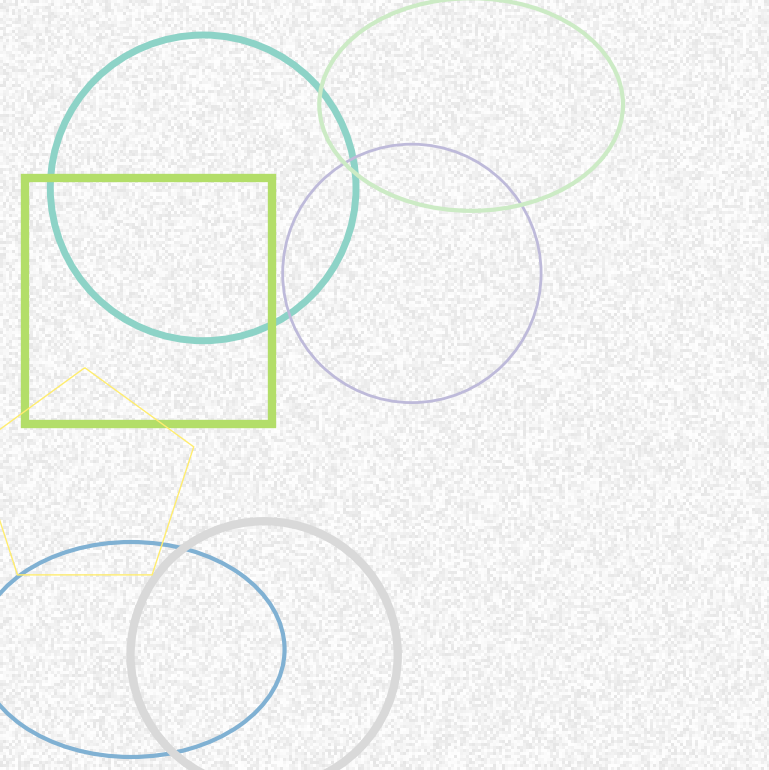[{"shape": "circle", "thickness": 2.5, "radius": 0.99, "center": [0.264, 0.756]}, {"shape": "circle", "thickness": 1, "radius": 0.84, "center": [0.535, 0.645]}, {"shape": "oval", "thickness": 1.5, "radius": 1.0, "center": [0.17, 0.156]}, {"shape": "square", "thickness": 3, "radius": 0.8, "center": [0.193, 0.609]}, {"shape": "circle", "thickness": 3, "radius": 0.87, "center": [0.343, 0.15]}, {"shape": "oval", "thickness": 1.5, "radius": 0.99, "center": [0.612, 0.864]}, {"shape": "pentagon", "thickness": 0.5, "radius": 0.74, "center": [0.11, 0.374]}]